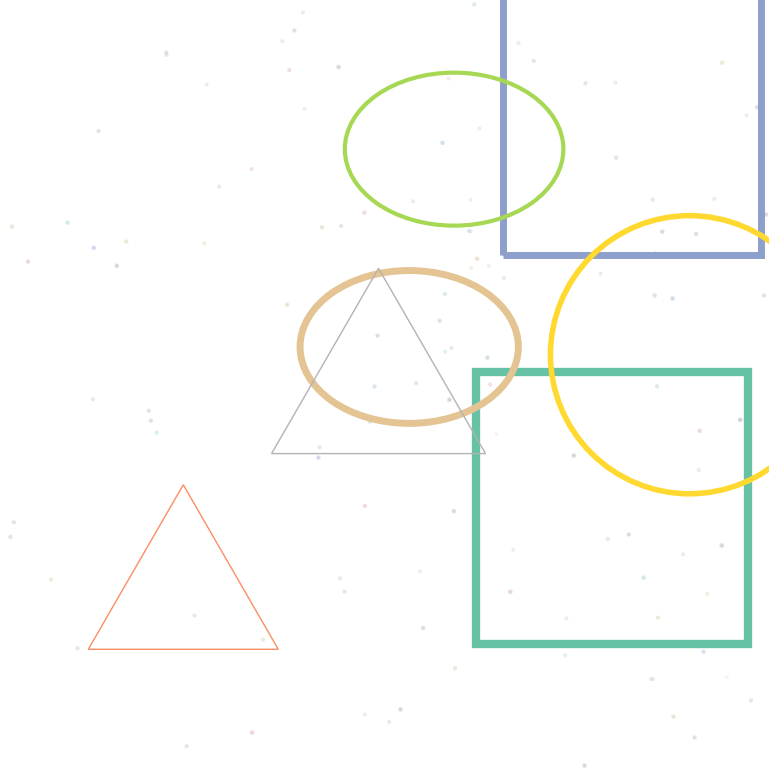[{"shape": "square", "thickness": 3, "radius": 0.88, "center": [0.795, 0.34]}, {"shape": "triangle", "thickness": 0.5, "radius": 0.71, "center": [0.238, 0.228]}, {"shape": "square", "thickness": 2.5, "radius": 0.84, "center": [0.821, 0.837]}, {"shape": "oval", "thickness": 1.5, "radius": 0.71, "center": [0.59, 0.806]}, {"shape": "circle", "thickness": 2, "radius": 0.9, "center": [0.895, 0.539]}, {"shape": "oval", "thickness": 2.5, "radius": 0.71, "center": [0.531, 0.549]}, {"shape": "triangle", "thickness": 0.5, "radius": 0.8, "center": [0.492, 0.491]}]